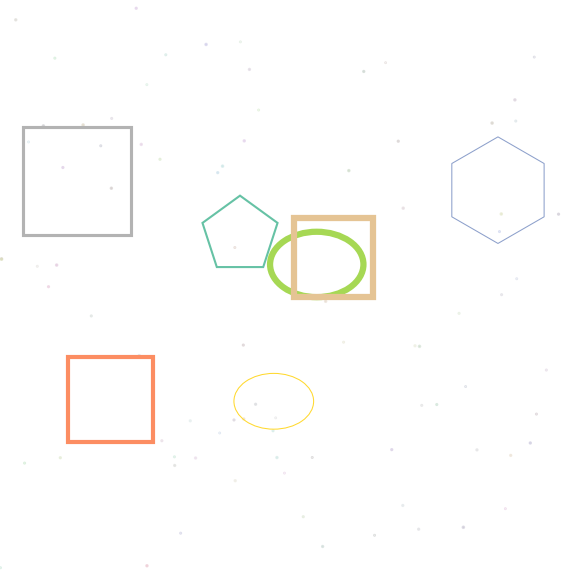[{"shape": "pentagon", "thickness": 1, "radius": 0.34, "center": [0.416, 0.592]}, {"shape": "square", "thickness": 2, "radius": 0.37, "center": [0.192, 0.307]}, {"shape": "hexagon", "thickness": 0.5, "radius": 0.46, "center": [0.862, 0.67]}, {"shape": "oval", "thickness": 3, "radius": 0.4, "center": [0.548, 0.541]}, {"shape": "oval", "thickness": 0.5, "radius": 0.34, "center": [0.474, 0.304]}, {"shape": "square", "thickness": 3, "radius": 0.34, "center": [0.578, 0.553]}, {"shape": "square", "thickness": 1.5, "radius": 0.47, "center": [0.133, 0.686]}]